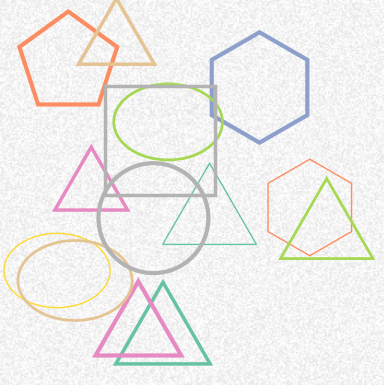[{"shape": "triangle", "thickness": 1, "radius": 0.7, "center": [0.544, 0.435]}, {"shape": "triangle", "thickness": 2.5, "radius": 0.71, "center": [0.423, 0.126]}, {"shape": "hexagon", "thickness": 1, "radius": 0.63, "center": [0.805, 0.461]}, {"shape": "pentagon", "thickness": 3, "radius": 0.67, "center": [0.177, 0.837]}, {"shape": "hexagon", "thickness": 3, "radius": 0.72, "center": [0.674, 0.773]}, {"shape": "triangle", "thickness": 3, "radius": 0.64, "center": [0.359, 0.141]}, {"shape": "triangle", "thickness": 2.5, "radius": 0.54, "center": [0.237, 0.509]}, {"shape": "oval", "thickness": 2, "radius": 0.71, "center": [0.437, 0.683]}, {"shape": "triangle", "thickness": 2, "radius": 0.69, "center": [0.849, 0.398]}, {"shape": "oval", "thickness": 1, "radius": 0.69, "center": [0.148, 0.297]}, {"shape": "oval", "thickness": 2, "radius": 0.74, "center": [0.195, 0.271]}, {"shape": "triangle", "thickness": 2.5, "radius": 0.57, "center": [0.303, 0.89]}, {"shape": "square", "thickness": 2.5, "radius": 0.71, "center": [0.415, 0.636]}, {"shape": "circle", "thickness": 3, "radius": 0.71, "center": [0.399, 0.433]}]